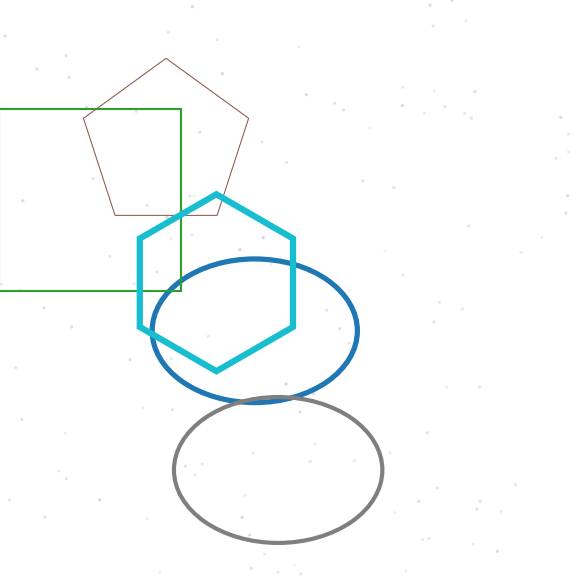[{"shape": "oval", "thickness": 2.5, "radius": 0.89, "center": [0.441, 0.426]}, {"shape": "square", "thickness": 1, "radius": 0.79, "center": [0.156, 0.653]}, {"shape": "pentagon", "thickness": 0.5, "radius": 0.75, "center": [0.288, 0.748]}, {"shape": "oval", "thickness": 2, "radius": 0.9, "center": [0.482, 0.185]}, {"shape": "hexagon", "thickness": 3, "radius": 0.77, "center": [0.375, 0.51]}]